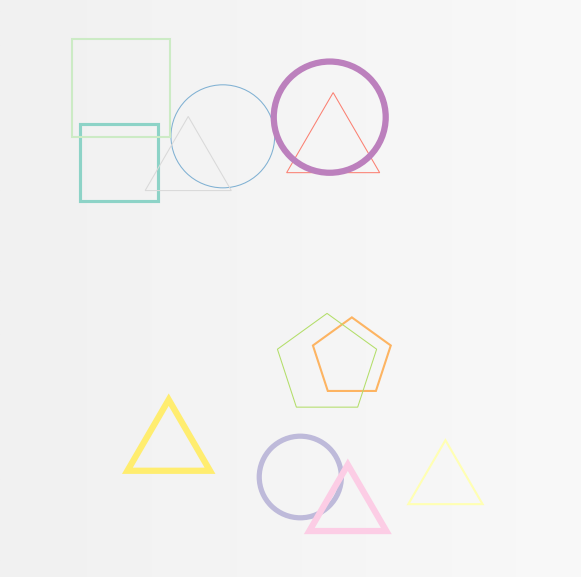[{"shape": "square", "thickness": 1.5, "radius": 0.33, "center": [0.205, 0.718]}, {"shape": "triangle", "thickness": 1, "radius": 0.37, "center": [0.766, 0.163]}, {"shape": "circle", "thickness": 2.5, "radius": 0.35, "center": [0.517, 0.173]}, {"shape": "triangle", "thickness": 0.5, "radius": 0.46, "center": [0.573, 0.746]}, {"shape": "circle", "thickness": 0.5, "radius": 0.45, "center": [0.383, 0.763]}, {"shape": "pentagon", "thickness": 1, "radius": 0.35, "center": [0.605, 0.379]}, {"shape": "pentagon", "thickness": 0.5, "radius": 0.45, "center": [0.563, 0.367]}, {"shape": "triangle", "thickness": 3, "radius": 0.38, "center": [0.598, 0.118]}, {"shape": "triangle", "thickness": 0.5, "radius": 0.43, "center": [0.324, 0.712]}, {"shape": "circle", "thickness": 3, "radius": 0.48, "center": [0.567, 0.796]}, {"shape": "square", "thickness": 1, "radius": 0.42, "center": [0.208, 0.846]}, {"shape": "triangle", "thickness": 3, "radius": 0.41, "center": [0.29, 0.225]}]